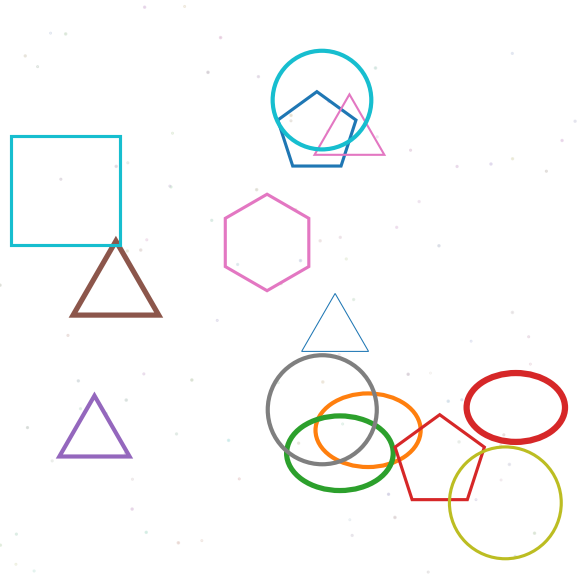[{"shape": "triangle", "thickness": 0.5, "radius": 0.33, "center": [0.58, 0.424]}, {"shape": "pentagon", "thickness": 1.5, "radius": 0.36, "center": [0.549, 0.769]}, {"shape": "oval", "thickness": 2, "radius": 0.46, "center": [0.637, 0.254]}, {"shape": "oval", "thickness": 2.5, "radius": 0.46, "center": [0.589, 0.214]}, {"shape": "pentagon", "thickness": 1.5, "radius": 0.41, "center": [0.761, 0.2]}, {"shape": "oval", "thickness": 3, "radius": 0.43, "center": [0.893, 0.294]}, {"shape": "triangle", "thickness": 2, "radius": 0.35, "center": [0.164, 0.244]}, {"shape": "triangle", "thickness": 2.5, "radius": 0.43, "center": [0.201, 0.496]}, {"shape": "triangle", "thickness": 1, "radius": 0.35, "center": [0.605, 0.766]}, {"shape": "hexagon", "thickness": 1.5, "radius": 0.42, "center": [0.462, 0.579]}, {"shape": "circle", "thickness": 2, "radius": 0.47, "center": [0.558, 0.29]}, {"shape": "circle", "thickness": 1.5, "radius": 0.48, "center": [0.875, 0.128]}, {"shape": "square", "thickness": 1.5, "radius": 0.47, "center": [0.114, 0.669]}, {"shape": "circle", "thickness": 2, "radius": 0.43, "center": [0.558, 0.826]}]